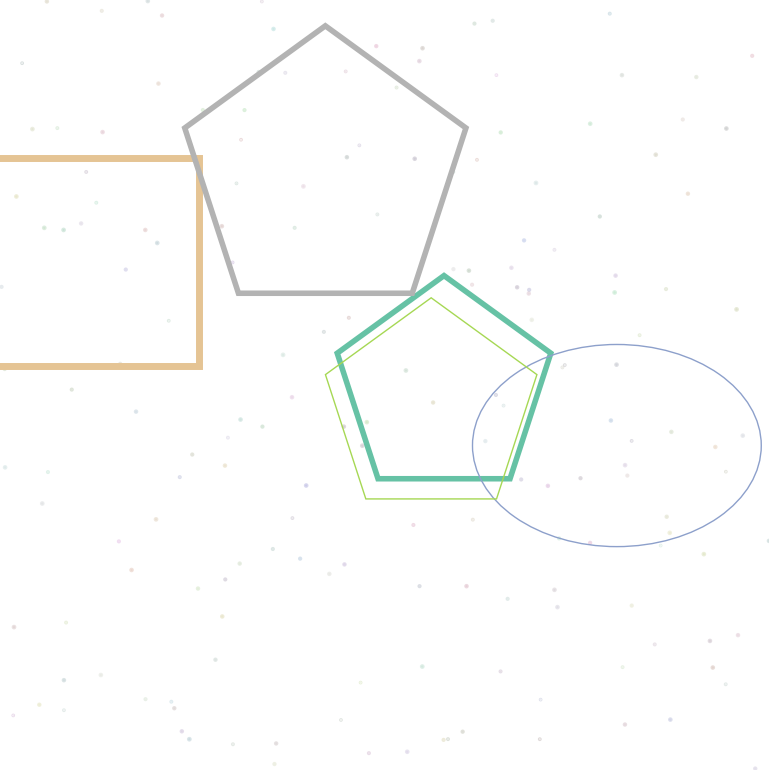[{"shape": "pentagon", "thickness": 2, "radius": 0.73, "center": [0.577, 0.496]}, {"shape": "oval", "thickness": 0.5, "radius": 0.94, "center": [0.801, 0.421]}, {"shape": "pentagon", "thickness": 0.5, "radius": 0.72, "center": [0.56, 0.469]}, {"shape": "square", "thickness": 2.5, "radius": 0.67, "center": [0.124, 0.66]}, {"shape": "pentagon", "thickness": 2, "radius": 0.96, "center": [0.423, 0.774]}]